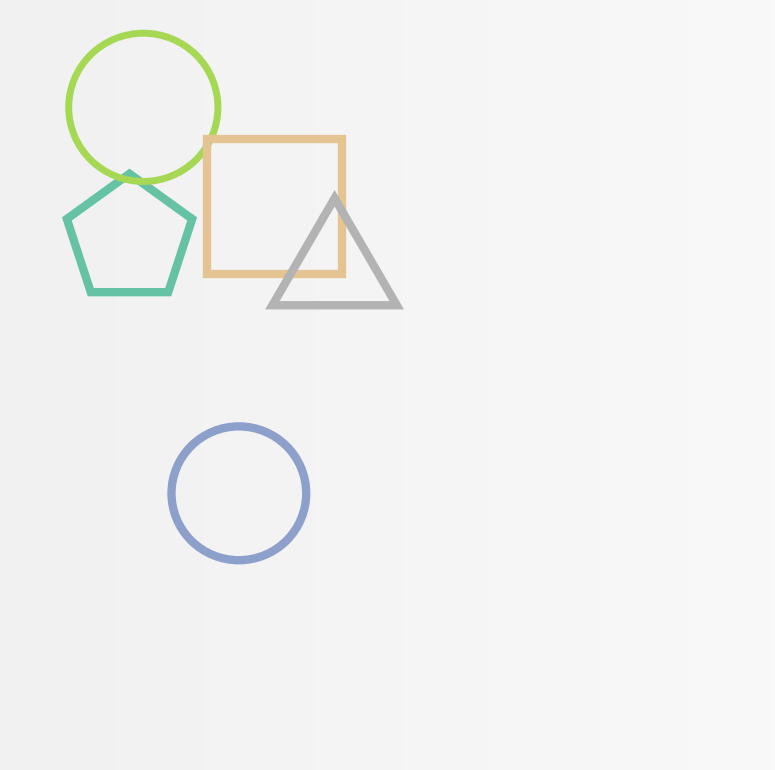[{"shape": "pentagon", "thickness": 3, "radius": 0.43, "center": [0.167, 0.689]}, {"shape": "circle", "thickness": 3, "radius": 0.43, "center": [0.308, 0.359]}, {"shape": "circle", "thickness": 2.5, "radius": 0.48, "center": [0.185, 0.861]}, {"shape": "square", "thickness": 3, "radius": 0.44, "center": [0.354, 0.732]}, {"shape": "triangle", "thickness": 3, "radius": 0.46, "center": [0.432, 0.65]}]